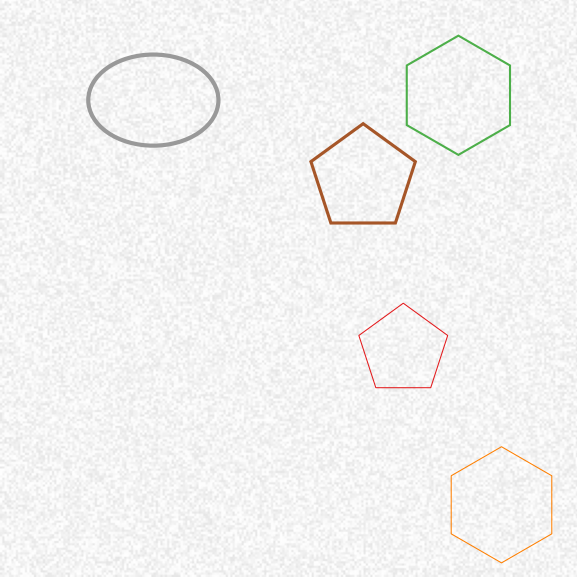[{"shape": "pentagon", "thickness": 0.5, "radius": 0.4, "center": [0.698, 0.393]}, {"shape": "hexagon", "thickness": 1, "radius": 0.52, "center": [0.794, 0.834]}, {"shape": "hexagon", "thickness": 0.5, "radius": 0.5, "center": [0.868, 0.125]}, {"shape": "pentagon", "thickness": 1.5, "radius": 0.48, "center": [0.629, 0.69]}, {"shape": "oval", "thickness": 2, "radius": 0.56, "center": [0.266, 0.826]}]